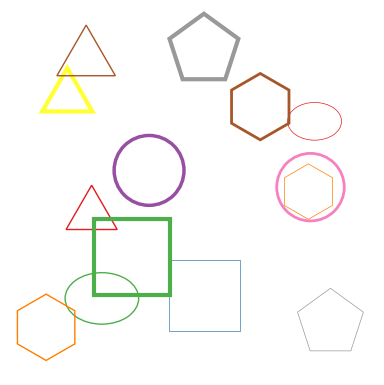[{"shape": "oval", "thickness": 0.5, "radius": 0.35, "center": [0.817, 0.685]}, {"shape": "triangle", "thickness": 1, "radius": 0.38, "center": [0.238, 0.442]}, {"shape": "square", "thickness": 0.5, "radius": 0.46, "center": [0.532, 0.233]}, {"shape": "oval", "thickness": 1, "radius": 0.48, "center": [0.265, 0.225]}, {"shape": "square", "thickness": 3, "radius": 0.49, "center": [0.343, 0.332]}, {"shape": "circle", "thickness": 2.5, "radius": 0.45, "center": [0.387, 0.557]}, {"shape": "hexagon", "thickness": 1, "radius": 0.43, "center": [0.12, 0.15]}, {"shape": "hexagon", "thickness": 0.5, "radius": 0.36, "center": [0.801, 0.502]}, {"shape": "triangle", "thickness": 3, "radius": 0.38, "center": [0.175, 0.748]}, {"shape": "triangle", "thickness": 1, "radius": 0.44, "center": [0.224, 0.847]}, {"shape": "hexagon", "thickness": 2, "radius": 0.43, "center": [0.676, 0.723]}, {"shape": "circle", "thickness": 2, "radius": 0.44, "center": [0.806, 0.514]}, {"shape": "pentagon", "thickness": 0.5, "radius": 0.45, "center": [0.858, 0.161]}, {"shape": "pentagon", "thickness": 3, "radius": 0.47, "center": [0.53, 0.87]}]